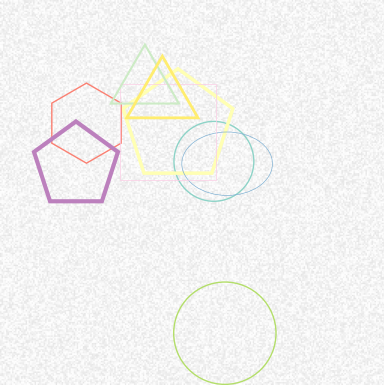[{"shape": "circle", "thickness": 1, "radius": 0.52, "center": [0.556, 0.581]}, {"shape": "pentagon", "thickness": 2.5, "radius": 0.75, "center": [0.462, 0.672]}, {"shape": "hexagon", "thickness": 1, "radius": 0.52, "center": [0.225, 0.68]}, {"shape": "oval", "thickness": 0.5, "radius": 0.59, "center": [0.59, 0.575]}, {"shape": "circle", "thickness": 1, "radius": 0.66, "center": [0.584, 0.135]}, {"shape": "square", "thickness": 0.5, "radius": 0.62, "center": [0.437, 0.657]}, {"shape": "pentagon", "thickness": 3, "radius": 0.57, "center": [0.197, 0.57]}, {"shape": "triangle", "thickness": 1.5, "radius": 0.51, "center": [0.376, 0.782]}, {"shape": "triangle", "thickness": 2, "radius": 0.53, "center": [0.422, 0.747]}]